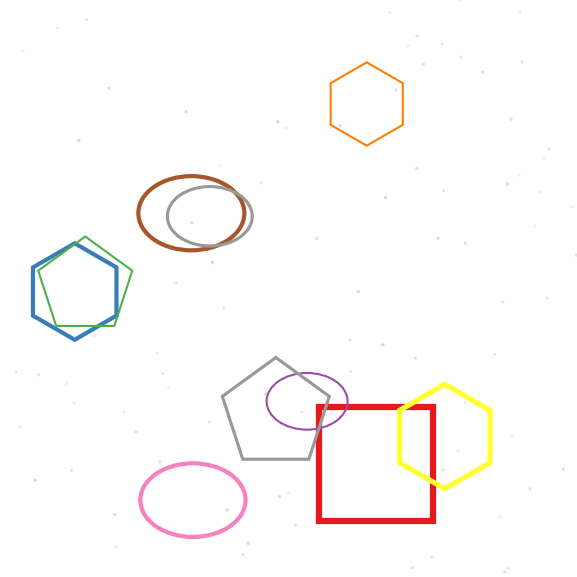[{"shape": "square", "thickness": 3, "radius": 0.49, "center": [0.651, 0.196]}, {"shape": "hexagon", "thickness": 2, "radius": 0.42, "center": [0.129, 0.494]}, {"shape": "pentagon", "thickness": 1, "radius": 0.43, "center": [0.148, 0.504]}, {"shape": "oval", "thickness": 1, "radius": 0.35, "center": [0.532, 0.304]}, {"shape": "hexagon", "thickness": 1, "radius": 0.36, "center": [0.635, 0.819]}, {"shape": "hexagon", "thickness": 2.5, "radius": 0.45, "center": [0.77, 0.243]}, {"shape": "oval", "thickness": 2, "radius": 0.46, "center": [0.331, 0.63]}, {"shape": "oval", "thickness": 2, "radius": 0.46, "center": [0.334, 0.133]}, {"shape": "oval", "thickness": 1.5, "radius": 0.37, "center": [0.363, 0.625]}, {"shape": "pentagon", "thickness": 1.5, "radius": 0.49, "center": [0.478, 0.283]}]